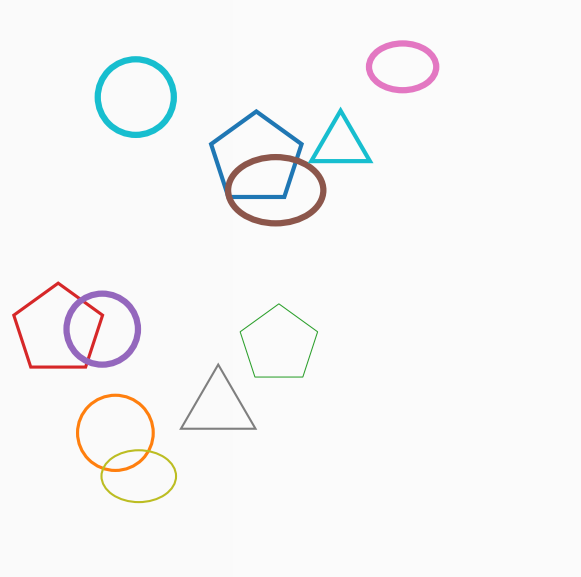[{"shape": "pentagon", "thickness": 2, "radius": 0.41, "center": [0.441, 0.724]}, {"shape": "circle", "thickness": 1.5, "radius": 0.33, "center": [0.199, 0.25]}, {"shape": "pentagon", "thickness": 0.5, "radius": 0.35, "center": [0.48, 0.403]}, {"shape": "pentagon", "thickness": 1.5, "radius": 0.4, "center": [0.1, 0.428]}, {"shape": "circle", "thickness": 3, "radius": 0.31, "center": [0.176, 0.429]}, {"shape": "oval", "thickness": 3, "radius": 0.41, "center": [0.474, 0.67]}, {"shape": "oval", "thickness": 3, "radius": 0.29, "center": [0.693, 0.883]}, {"shape": "triangle", "thickness": 1, "radius": 0.37, "center": [0.375, 0.294]}, {"shape": "oval", "thickness": 1, "radius": 0.32, "center": [0.239, 0.175]}, {"shape": "triangle", "thickness": 2, "radius": 0.29, "center": [0.586, 0.749]}, {"shape": "circle", "thickness": 3, "radius": 0.33, "center": [0.234, 0.831]}]